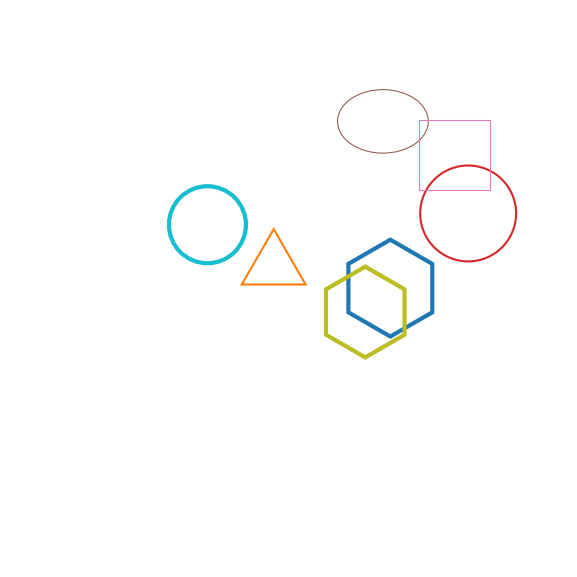[{"shape": "hexagon", "thickness": 2, "radius": 0.42, "center": [0.676, 0.5]}, {"shape": "triangle", "thickness": 1, "radius": 0.32, "center": [0.474, 0.538]}, {"shape": "circle", "thickness": 1, "radius": 0.42, "center": [0.811, 0.63]}, {"shape": "oval", "thickness": 0.5, "radius": 0.39, "center": [0.663, 0.789]}, {"shape": "square", "thickness": 0.5, "radius": 0.31, "center": [0.787, 0.731]}, {"shape": "hexagon", "thickness": 2, "radius": 0.39, "center": [0.632, 0.459]}, {"shape": "circle", "thickness": 2, "radius": 0.33, "center": [0.359, 0.61]}]